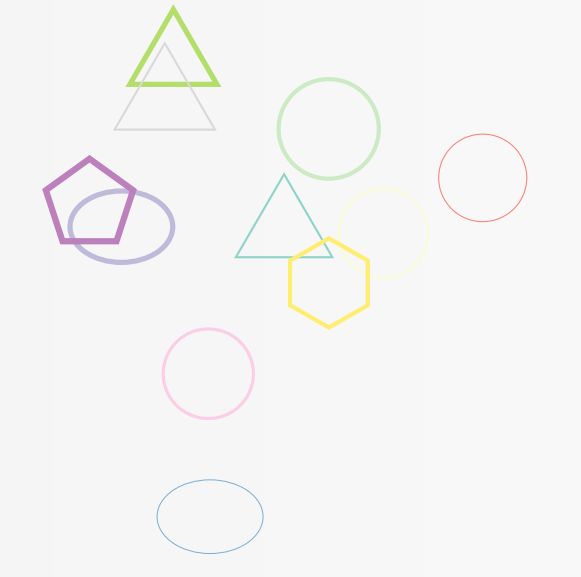[{"shape": "triangle", "thickness": 1, "radius": 0.48, "center": [0.489, 0.602]}, {"shape": "circle", "thickness": 0.5, "radius": 0.38, "center": [0.66, 0.595]}, {"shape": "oval", "thickness": 2.5, "radius": 0.44, "center": [0.209, 0.607]}, {"shape": "circle", "thickness": 0.5, "radius": 0.38, "center": [0.83, 0.691]}, {"shape": "oval", "thickness": 0.5, "radius": 0.46, "center": [0.361, 0.104]}, {"shape": "triangle", "thickness": 2.5, "radius": 0.43, "center": [0.298, 0.896]}, {"shape": "circle", "thickness": 1.5, "radius": 0.39, "center": [0.358, 0.352]}, {"shape": "triangle", "thickness": 1, "radius": 0.5, "center": [0.283, 0.825]}, {"shape": "pentagon", "thickness": 3, "radius": 0.39, "center": [0.154, 0.645]}, {"shape": "circle", "thickness": 2, "radius": 0.43, "center": [0.566, 0.776]}, {"shape": "hexagon", "thickness": 2, "radius": 0.39, "center": [0.566, 0.509]}]